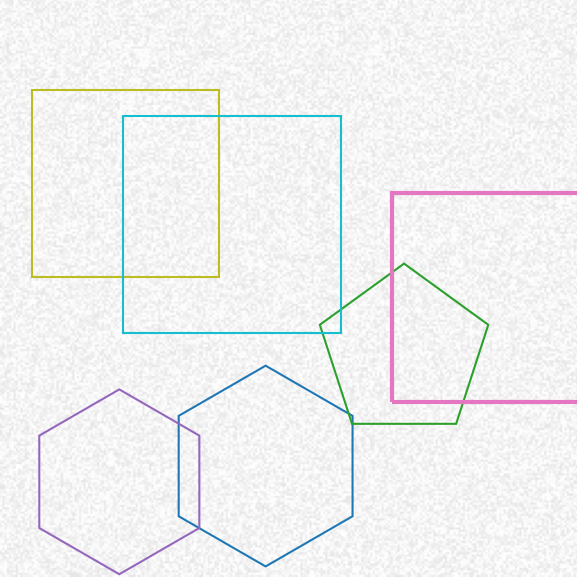[{"shape": "hexagon", "thickness": 1, "radius": 0.87, "center": [0.46, 0.192]}, {"shape": "pentagon", "thickness": 1, "radius": 0.77, "center": [0.7, 0.389]}, {"shape": "hexagon", "thickness": 1, "radius": 0.8, "center": [0.207, 0.165]}, {"shape": "square", "thickness": 2, "radius": 0.9, "center": [0.859, 0.484]}, {"shape": "square", "thickness": 1, "radius": 0.81, "center": [0.217, 0.681]}, {"shape": "square", "thickness": 1, "radius": 0.94, "center": [0.402, 0.61]}]